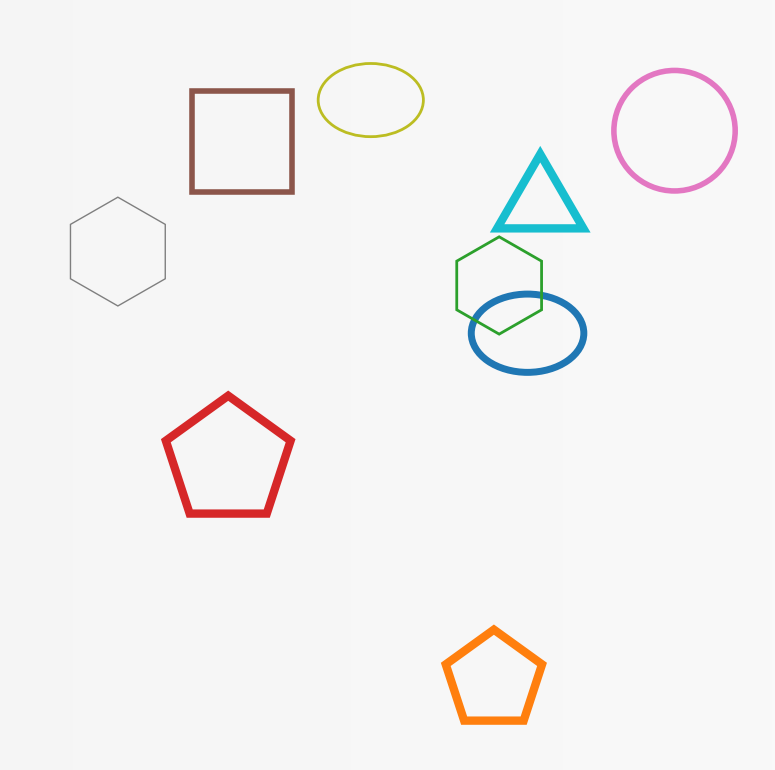[{"shape": "oval", "thickness": 2.5, "radius": 0.36, "center": [0.681, 0.567]}, {"shape": "pentagon", "thickness": 3, "radius": 0.33, "center": [0.637, 0.117]}, {"shape": "hexagon", "thickness": 1, "radius": 0.32, "center": [0.644, 0.629]}, {"shape": "pentagon", "thickness": 3, "radius": 0.42, "center": [0.294, 0.401]}, {"shape": "square", "thickness": 2, "radius": 0.33, "center": [0.312, 0.816]}, {"shape": "circle", "thickness": 2, "radius": 0.39, "center": [0.87, 0.83]}, {"shape": "hexagon", "thickness": 0.5, "radius": 0.35, "center": [0.152, 0.673]}, {"shape": "oval", "thickness": 1, "radius": 0.34, "center": [0.478, 0.87]}, {"shape": "triangle", "thickness": 3, "radius": 0.32, "center": [0.697, 0.736]}]